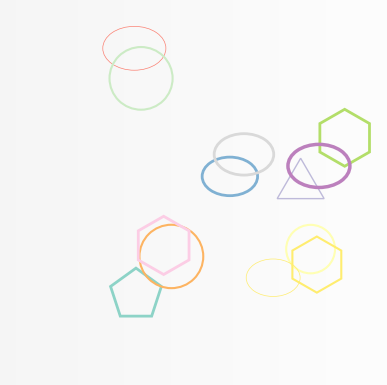[{"shape": "pentagon", "thickness": 2, "radius": 0.34, "center": [0.351, 0.235]}, {"shape": "circle", "thickness": 1.5, "radius": 0.31, "center": [0.802, 0.353]}, {"shape": "triangle", "thickness": 1, "radius": 0.35, "center": [0.776, 0.519]}, {"shape": "oval", "thickness": 0.5, "radius": 0.41, "center": [0.347, 0.875]}, {"shape": "oval", "thickness": 2, "radius": 0.36, "center": [0.593, 0.542]}, {"shape": "circle", "thickness": 1.5, "radius": 0.41, "center": [0.442, 0.334]}, {"shape": "hexagon", "thickness": 2, "radius": 0.37, "center": [0.889, 0.642]}, {"shape": "hexagon", "thickness": 2, "radius": 0.38, "center": [0.422, 0.363]}, {"shape": "oval", "thickness": 2, "radius": 0.38, "center": [0.63, 0.599]}, {"shape": "oval", "thickness": 2.5, "radius": 0.4, "center": [0.823, 0.569]}, {"shape": "circle", "thickness": 1.5, "radius": 0.41, "center": [0.364, 0.796]}, {"shape": "hexagon", "thickness": 1.5, "radius": 0.36, "center": [0.818, 0.313]}, {"shape": "oval", "thickness": 0.5, "radius": 0.35, "center": [0.705, 0.279]}]